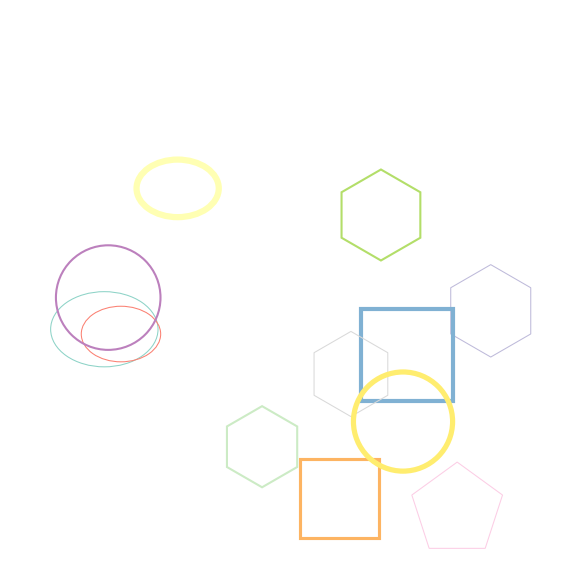[{"shape": "oval", "thickness": 0.5, "radius": 0.46, "center": [0.181, 0.429]}, {"shape": "oval", "thickness": 3, "radius": 0.36, "center": [0.308, 0.673]}, {"shape": "hexagon", "thickness": 0.5, "radius": 0.4, "center": [0.85, 0.461]}, {"shape": "oval", "thickness": 0.5, "radius": 0.34, "center": [0.209, 0.421]}, {"shape": "square", "thickness": 2, "radius": 0.4, "center": [0.704, 0.385]}, {"shape": "square", "thickness": 1.5, "radius": 0.34, "center": [0.588, 0.136]}, {"shape": "hexagon", "thickness": 1, "radius": 0.39, "center": [0.66, 0.627]}, {"shape": "pentagon", "thickness": 0.5, "radius": 0.41, "center": [0.792, 0.116]}, {"shape": "hexagon", "thickness": 0.5, "radius": 0.37, "center": [0.608, 0.352]}, {"shape": "circle", "thickness": 1, "radius": 0.45, "center": [0.187, 0.484]}, {"shape": "hexagon", "thickness": 1, "radius": 0.35, "center": [0.454, 0.226]}, {"shape": "circle", "thickness": 2.5, "radius": 0.43, "center": [0.698, 0.269]}]